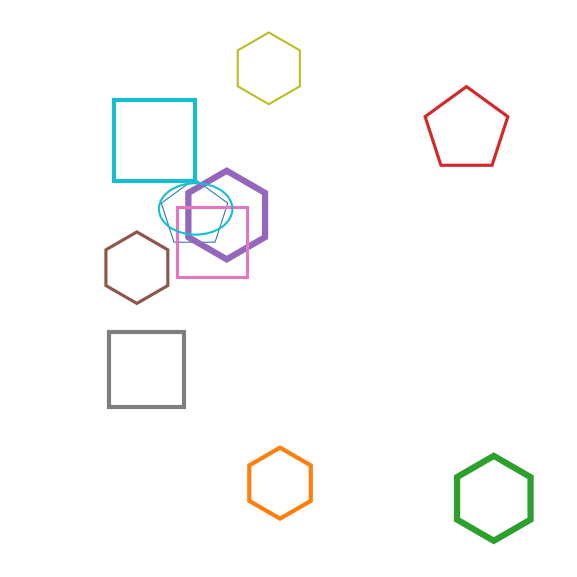[{"shape": "pentagon", "thickness": 0.5, "radius": 0.3, "center": [0.337, 0.629]}, {"shape": "hexagon", "thickness": 2, "radius": 0.31, "center": [0.485, 0.163]}, {"shape": "hexagon", "thickness": 3, "radius": 0.37, "center": [0.855, 0.136]}, {"shape": "pentagon", "thickness": 1.5, "radius": 0.38, "center": [0.808, 0.774]}, {"shape": "hexagon", "thickness": 3, "radius": 0.38, "center": [0.393, 0.627]}, {"shape": "hexagon", "thickness": 1.5, "radius": 0.31, "center": [0.237, 0.536]}, {"shape": "square", "thickness": 1.5, "radius": 0.3, "center": [0.366, 0.58]}, {"shape": "square", "thickness": 2, "radius": 0.33, "center": [0.253, 0.359]}, {"shape": "hexagon", "thickness": 1, "radius": 0.31, "center": [0.465, 0.881]}, {"shape": "oval", "thickness": 1, "radius": 0.32, "center": [0.339, 0.637]}, {"shape": "square", "thickness": 2, "radius": 0.35, "center": [0.268, 0.756]}]